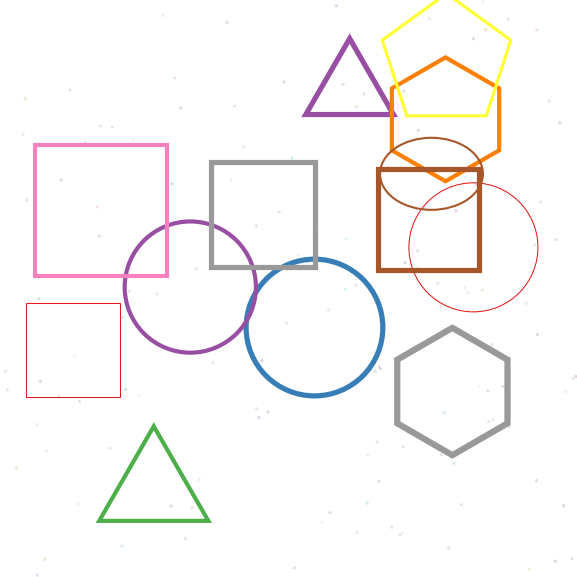[{"shape": "square", "thickness": 0.5, "radius": 0.41, "center": [0.127, 0.393]}, {"shape": "circle", "thickness": 0.5, "radius": 0.56, "center": [0.82, 0.571]}, {"shape": "circle", "thickness": 2.5, "radius": 0.59, "center": [0.545, 0.432]}, {"shape": "triangle", "thickness": 2, "radius": 0.55, "center": [0.266, 0.152]}, {"shape": "triangle", "thickness": 2.5, "radius": 0.44, "center": [0.605, 0.845]}, {"shape": "circle", "thickness": 2, "radius": 0.57, "center": [0.33, 0.502]}, {"shape": "hexagon", "thickness": 2, "radius": 0.54, "center": [0.771, 0.792]}, {"shape": "pentagon", "thickness": 1.5, "radius": 0.59, "center": [0.773, 0.893]}, {"shape": "oval", "thickness": 1, "radius": 0.45, "center": [0.747, 0.698]}, {"shape": "square", "thickness": 2.5, "radius": 0.44, "center": [0.742, 0.619]}, {"shape": "square", "thickness": 2, "radius": 0.57, "center": [0.175, 0.635]}, {"shape": "square", "thickness": 2.5, "radius": 0.45, "center": [0.456, 0.628]}, {"shape": "hexagon", "thickness": 3, "radius": 0.55, "center": [0.783, 0.321]}]